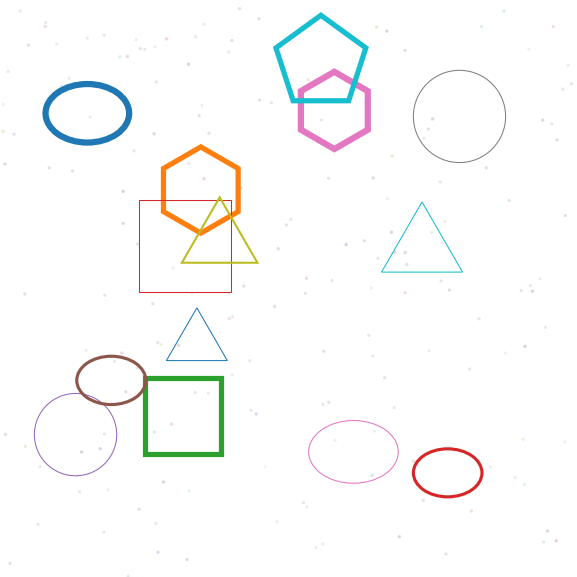[{"shape": "oval", "thickness": 3, "radius": 0.36, "center": [0.151, 0.803]}, {"shape": "triangle", "thickness": 0.5, "radius": 0.3, "center": [0.341, 0.405]}, {"shape": "hexagon", "thickness": 2.5, "radius": 0.37, "center": [0.348, 0.67]}, {"shape": "square", "thickness": 2.5, "radius": 0.33, "center": [0.316, 0.278]}, {"shape": "square", "thickness": 0.5, "radius": 0.4, "center": [0.321, 0.573]}, {"shape": "oval", "thickness": 1.5, "radius": 0.3, "center": [0.775, 0.18]}, {"shape": "circle", "thickness": 0.5, "radius": 0.36, "center": [0.131, 0.247]}, {"shape": "oval", "thickness": 1.5, "radius": 0.3, "center": [0.193, 0.34]}, {"shape": "oval", "thickness": 0.5, "radius": 0.39, "center": [0.612, 0.217]}, {"shape": "hexagon", "thickness": 3, "radius": 0.33, "center": [0.579, 0.808]}, {"shape": "circle", "thickness": 0.5, "radius": 0.4, "center": [0.796, 0.797]}, {"shape": "triangle", "thickness": 1, "radius": 0.38, "center": [0.38, 0.582]}, {"shape": "pentagon", "thickness": 2.5, "radius": 0.41, "center": [0.556, 0.891]}, {"shape": "triangle", "thickness": 0.5, "radius": 0.4, "center": [0.731, 0.568]}]